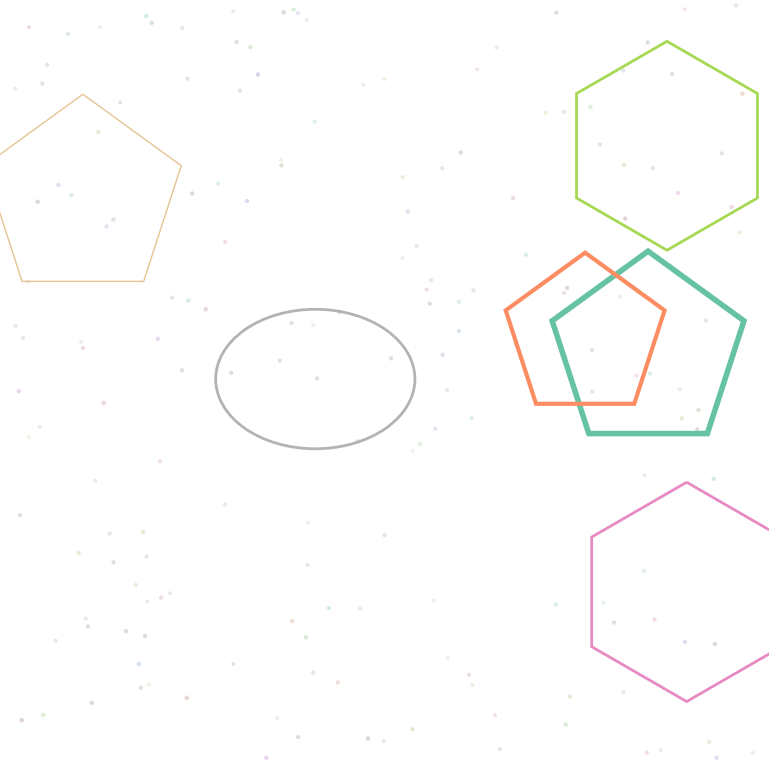[{"shape": "pentagon", "thickness": 2, "radius": 0.65, "center": [0.842, 0.543]}, {"shape": "pentagon", "thickness": 1.5, "radius": 0.54, "center": [0.76, 0.563]}, {"shape": "hexagon", "thickness": 1, "radius": 0.71, "center": [0.892, 0.231]}, {"shape": "hexagon", "thickness": 1, "radius": 0.68, "center": [0.866, 0.811]}, {"shape": "pentagon", "thickness": 0.5, "radius": 0.67, "center": [0.108, 0.743]}, {"shape": "oval", "thickness": 1, "radius": 0.65, "center": [0.409, 0.508]}]